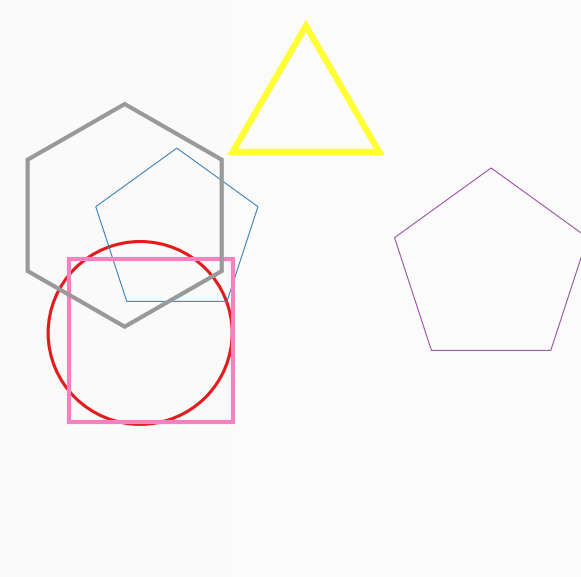[{"shape": "circle", "thickness": 1.5, "radius": 0.79, "center": [0.241, 0.423]}, {"shape": "pentagon", "thickness": 0.5, "radius": 0.73, "center": [0.304, 0.596]}, {"shape": "pentagon", "thickness": 0.5, "radius": 0.87, "center": [0.845, 0.534]}, {"shape": "triangle", "thickness": 3, "radius": 0.73, "center": [0.526, 0.809]}, {"shape": "square", "thickness": 2, "radius": 0.71, "center": [0.26, 0.409]}, {"shape": "hexagon", "thickness": 2, "radius": 0.96, "center": [0.215, 0.626]}]